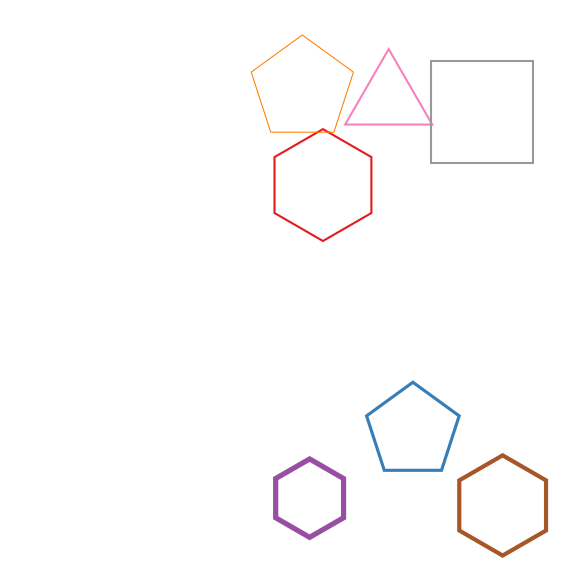[{"shape": "hexagon", "thickness": 1, "radius": 0.48, "center": [0.559, 0.679]}, {"shape": "pentagon", "thickness": 1.5, "radius": 0.42, "center": [0.715, 0.253]}, {"shape": "hexagon", "thickness": 2.5, "radius": 0.34, "center": [0.536, 0.137]}, {"shape": "pentagon", "thickness": 0.5, "radius": 0.47, "center": [0.523, 0.846]}, {"shape": "hexagon", "thickness": 2, "radius": 0.43, "center": [0.87, 0.124]}, {"shape": "triangle", "thickness": 1, "radius": 0.44, "center": [0.673, 0.827]}, {"shape": "square", "thickness": 1, "radius": 0.44, "center": [0.835, 0.805]}]